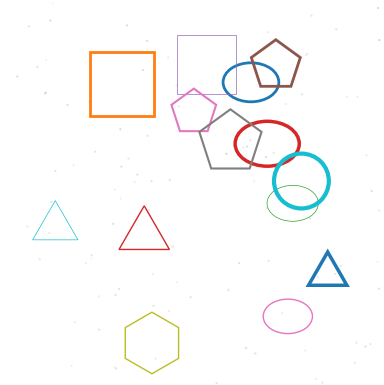[{"shape": "oval", "thickness": 2, "radius": 0.36, "center": [0.652, 0.786]}, {"shape": "triangle", "thickness": 2.5, "radius": 0.29, "center": [0.851, 0.288]}, {"shape": "square", "thickness": 2, "radius": 0.41, "center": [0.318, 0.782]}, {"shape": "oval", "thickness": 0.5, "radius": 0.33, "center": [0.76, 0.472]}, {"shape": "oval", "thickness": 2.5, "radius": 0.42, "center": [0.694, 0.627]}, {"shape": "triangle", "thickness": 1, "radius": 0.38, "center": [0.375, 0.39]}, {"shape": "square", "thickness": 0.5, "radius": 0.38, "center": [0.536, 0.832]}, {"shape": "pentagon", "thickness": 2, "radius": 0.33, "center": [0.716, 0.83]}, {"shape": "oval", "thickness": 1, "radius": 0.32, "center": [0.748, 0.178]}, {"shape": "pentagon", "thickness": 1.5, "radius": 0.31, "center": [0.503, 0.709]}, {"shape": "pentagon", "thickness": 1.5, "radius": 0.42, "center": [0.599, 0.631]}, {"shape": "hexagon", "thickness": 1, "radius": 0.4, "center": [0.395, 0.109]}, {"shape": "triangle", "thickness": 0.5, "radius": 0.34, "center": [0.144, 0.411]}, {"shape": "circle", "thickness": 3, "radius": 0.36, "center": [0.783, 0.53]}]